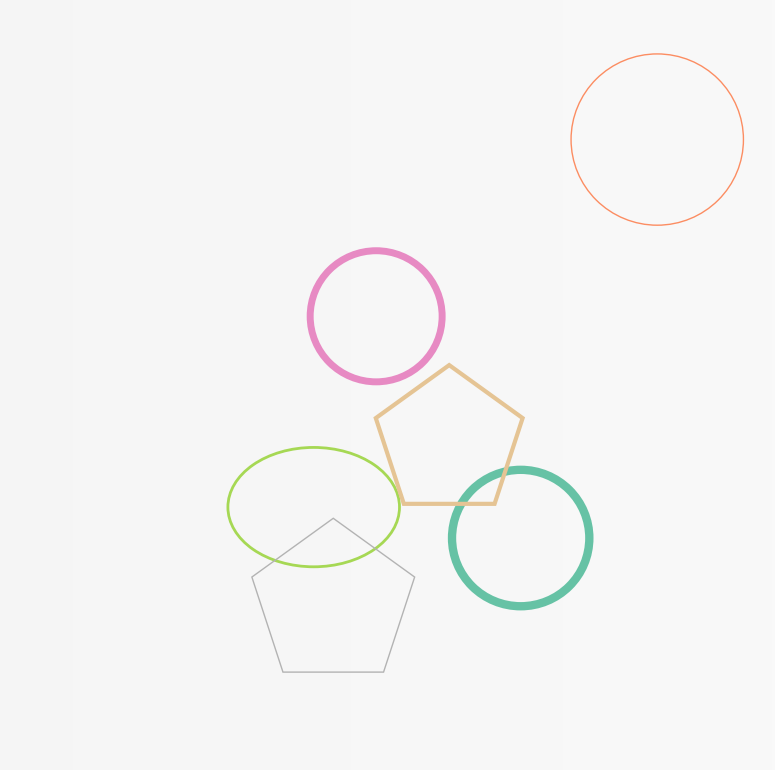[{"shape": "circle", "thickness": 3, "radius": 0.44, "center": [0.672, 0.301]}, {"shape": "circle", "thickness": 0.5, "radius": 0.56, "center": [0.848, 0.819]}, {"shape": "circle", "thickness": 2.5, "radius": 0.43, "center": [0.485, 0.589]}, {"shape": "oval", "thickness": 1, "radius": 0.55, "center": [0.405, 0.341]}, {"shape": "pentagon", "thickness": 1.5, "radius": 0.5, "center": [0.58, 0.426]}, {"shape": "pentagon", "thickness": 0.5, "radius": 0.55, "center": [0.43, 0.216]}]